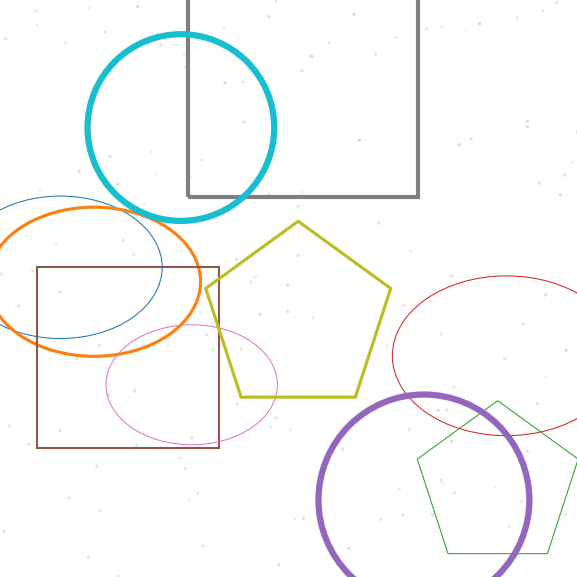[{"shape": "oval", "thickness": 0.5, "radius": 0.88, "center": [0.105, 0.536]}, {"shape": "oval", "thickness": 1.5, "radius": 0.92, "center": [0.163, 0.511]}, {"shape": "pentagon", "thickness": 0.5, "radius": 0.73, "center": [0.862, 0.159]}, {"shape": "oval", "thickness": 0.5, "radius": 0.99, "center": [0.877, 0.383]}, {"shape": "circle", "thickness": 3, "radius": 0.91, "center": [0.734, 0.133]}, {"shape": "square", "thickness": 1, "radius": 0.78, "center": [0.221, 0.38]}, {"shape": "oval", "thickness": 0.5, "radius": 0.74, "center": [0.332, 0.333]}, {"shape": "square", "thickness": 2, "radius": 1.0, "center": [0.524, 0.856]}, {"shape": "pentagon", "thickness": 1.5, "radius": 0.84, "center": [0.516, 0.448]}, {"shape": "circle", "thickness": 3, "radius": 0.81, "center": [0.313, 0.778]}]